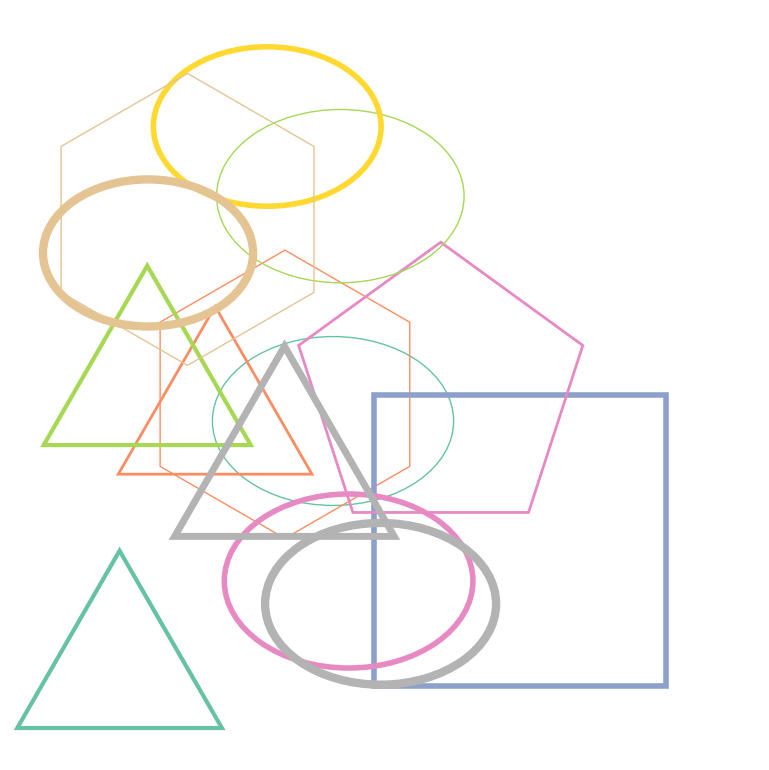[{"shape": "triangle", "thickness": 1.5, "radius": 0.77, "center": [0.155, 0.131]}, {"shape": "oval", "thickness": 0.5, "radius": 0.78, "center": [0.433, 0.453]}, {"shape": "triangle", "thickness": 1, "radius": 0.73, "center": [0.279, 0.457]}, {"shape": "hexagon", "thickness": 0.5, "radius": 0.94, "center": [0.37, 0.488]}, {"shape": "square", "thickness": 2, "radius": 0.95, "center": [0.675, 0.298]}, {"shape": "oval", "thickness": 2, "radius": 0.81, "center": [0.453, 0.245]}, {"shape": "pentagon", "thickness": 1, "radius": 0.97, "center": [0.572, 0.491]}, {"shape": "triangle", "thickness": 1.5, "radius": 0.78, "center": [0.191, 0.5]}, {"shape": "oval", "thickness": 0.5, "radius": 0.8, "center": [0.442, 0.745]}, {"shape": "oval", "thickness": 2, "radius": 0.74, "center": [0.347, 0.836]}, {"shape": "hexagon", "thickness": 0.5, "radius": 0.95, "center": [0.244, 0.715]}, {"shape": "oval", "thickness": 3, "radius": 0.68, "center": [0.192, 0.672]}, {"shape": "oval", "thickness": 3, "radius": 0.75, "center": [0.494, 0.216]}, {"shape": "triangle", "thickness": 2.5, "radius": 0.82, "center": [0.369, 0.386]}]